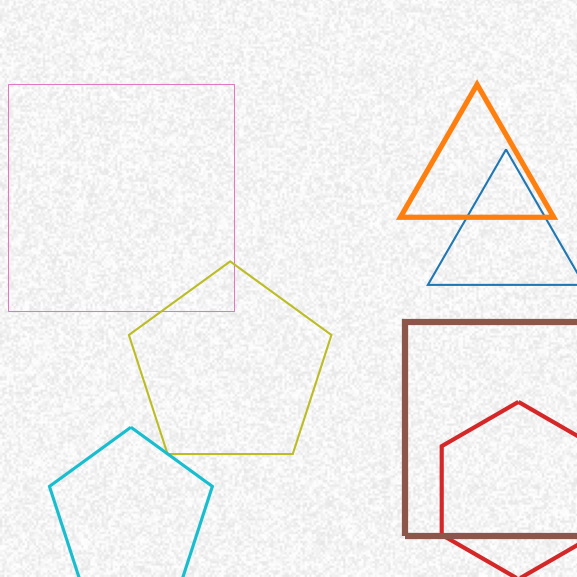[{"shape": "triangle", "thickness": 1, "radius": 0.78, "center": [0.876, 0.584]}, {"shape": "triangle", "thickness": 2.5, "radius": 0.77, "center": [0.826, 0.7]}, {"shape": "hexagon", "thickness": 2, "radius": 0.77, "center": [0.898, 0.15]}, {"shape": "square", "thickness": 3, "radius": 0.93, "center": [0.886, 0.257]}, {"shape": "square", "thickness": 0.5, "radius": 0.98, "center": [0.209, 0.657]}, {"shape": "pentagon", "thickness": 1, "radius": 0.92, "center": [0.399, 0.362]}, {"shape": "pentagon", "thickness": 1.5, "radius": 0.74, "center": [0.227, 0.111]}]